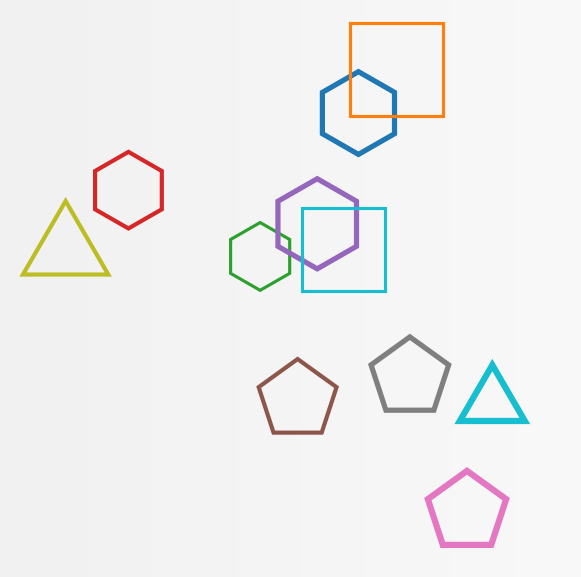[{"shape": "hexagon", "thickness": 2.5, "radius": 0.36, "center": [0.617, 0.803]}, {"shape": "square", "thickness": 1.5, "radius": 0.4, "center": [0.682, 0.879]}, {"shape": "hexagon", "thickness": 1.5, "radius": 0.29, "center": [0.448, 0.555]}, {"shape": "hexagon", "thickness": 2, "radius": 0.33, "center": [0.221, 0.67]}, {"shape": "hexagon", "thickness": 2.5, "radius": 0.39, "center": [0.546, 0.612]}, {"shape": "pentagon", "thickness": 2, "radius": 0.35, "center": [0.512, 0.307]}, {"shape": "pentagon", "thickness": 3, "radius": 0.35, "center": [0.803, 0.113]}, {"shape": "pentagon", "thickness": 2.5, "radius": 0.35, "center": [0.705, 0.346]}, {"shape": "triangle", "thickness": 2, "radius": 0.42, "center": [0.113, 0.566]}, {"shape": "triangle", "thickness": 3, "radius": 0.32, "center": [0.847, 0.302]}, {"shape": "square", "thickness": 1.5, "radius": 0.36, "center": [0.591, 0.567]}]